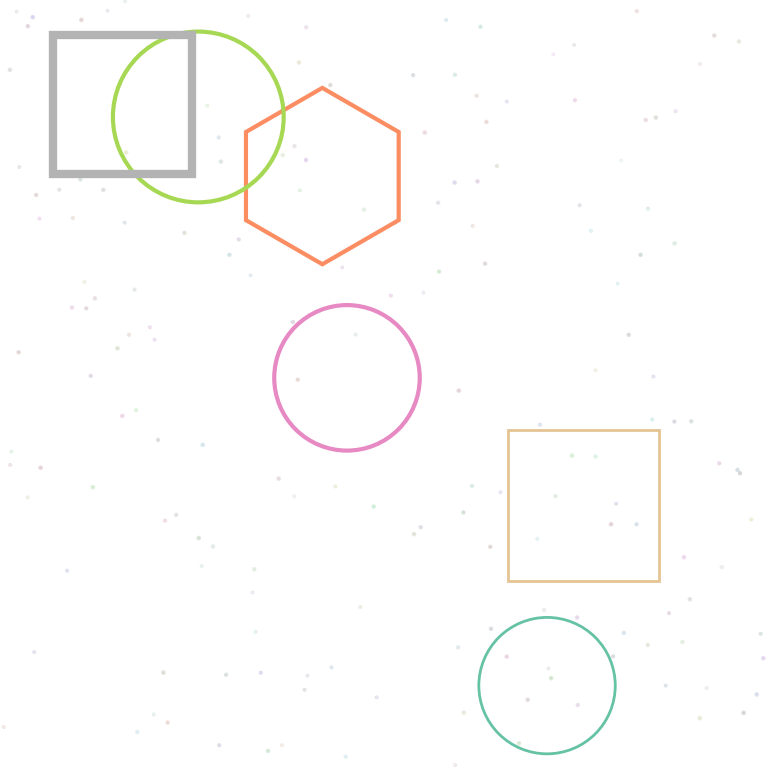[{"shape": "circle", "thickness": 1, "radius": 0.44, "center": [0.71, 0.11]}, {"shape": "hexagon", "thickness": 1.5, "radius": 0.57, "center": [0.419, 0.771]}, {"shape": "circle", "thickness": 1.5, "radius": 0.47, "center": [0.451, 0.509]}, {"shape": "circle", "thickness": 1.5, "radius": 0.55, "center": [0.258, 0.848]}, {"shape": "square", "thickness": 1, "radius": 0.49, "center": [0.758, 0.343]}, {"shape": "square", "thickness": 3, "radius": 0.45, "center": [0.159, 0.864]}]